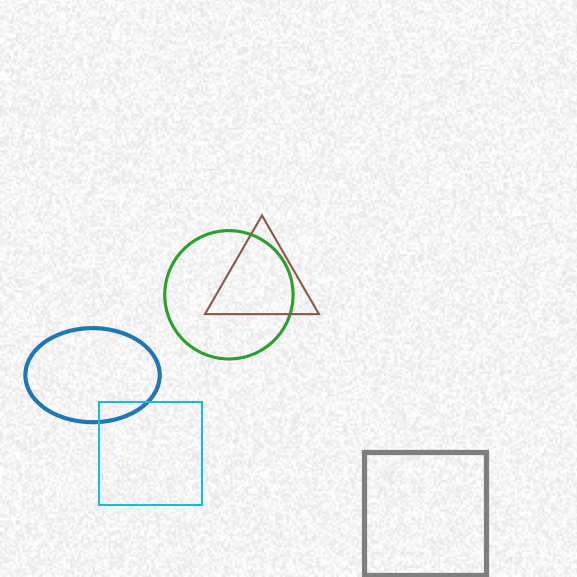[{"shape": "oval", "thickness": 2, "radius": 0.58, "center": [0.16, 0.35]}, {"shape": "circle", "thickness": 1.5, "radius": 0.56, "center": [0.396, 0.489]}, {"shape": "triangle", "thickness": 1, "radius": 0.57, "center": [0.454, 0.512]}, {"shape": "square", "thickness": 2.5, "radius": 0.53, "center": [0.736, 0.11]}, {"shape": "square", "thickness": 1, "radius": 0.45, "center": [0.261, 0.214]}]